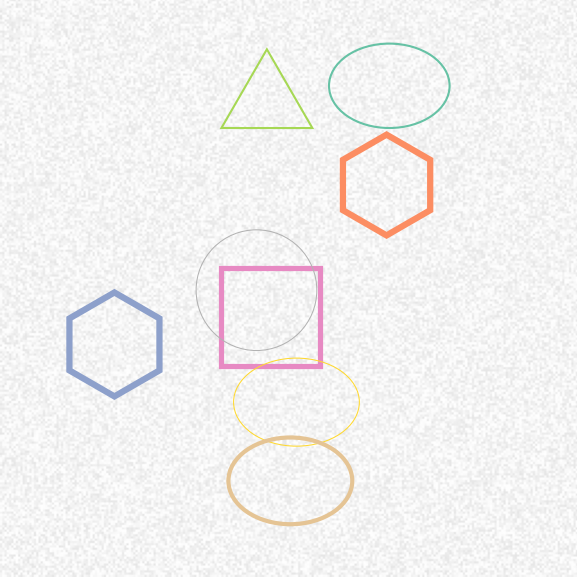[{"shape": "oval", "thickness": 1, "radius": 0.52, "center": [0.674, 0.851]}, {"shape": "hexagon", "thickness": 3, "radius": 0.44, "center": [0.669, 0.679]}, {"shape": "hexagon", "thickness": 3, "radius": 0.45, "center": [0.198, 0.403]}, {"shape": "square", "thickness": 2.5, "radius": 0.43, "center": [0.468, 0.45]}, {"shape": "triangle", "thickness": 1, "radius": 0.45, "center": [0.462, 0.823]}, {"shape": "oval", "thickness": 0.5, "radius": 0.54, "center": [0.513, 0.303]}, {"shape": "oval", "thickness": 2, "radius": 0.54, "center": [0.503, 0.166]}, {"shape": "circle", "thickness": 0.5, "radius": 0.52, "center": [0.444, 0.497]}]